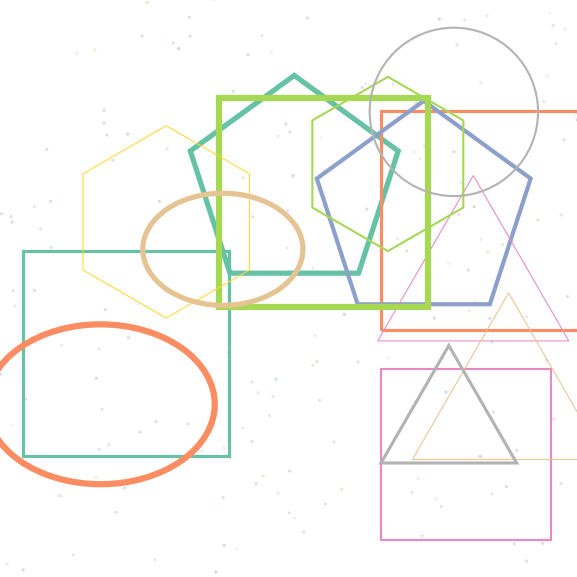[{"shape": "pentagon", "thickness": 2.5, "radius": 0.95, "center": [0.51, 0.679]}, {"shape": "square", "thickness": 1.5, "radius": 0.89, "center": [0.218, 0.387]}, {"shape": "square", "thickness": 1.5, "radius": 0.95, "center": [0.849, 0.617]}, {"shape": "oval", "thickness": 3, "radius": 0.99, "center": [0.174, 0.299]}, {"shape": "pentagon", "thickness": 2, "radius": 0.97, "center": [0.734, 0.63]}, {"shape": "triangle", "thickness": 0.5, "radius": 0.96, "center": [0.82, 0.504]}, {"shape": "square", "thickness": 1, "radius": 0.74, "center": [0.807, 0.212]}, {"shape": "hexagon", "thickness": 1, "radius": 0.75, "center": [0.672, 0.715]}, {"shape": "square", "thickness": 3, "radius": 0.9, "center": [0.561, 0.648]}, {"shape": "hexagon", "thickness": 0.5, "radius": 0.83, "center": [0.288, 0.615]}, {"shape": "oval", "thickness": 2.5, "radius": 0.69, "center": [0.386, 0.567]}, {"shape": "triangle", "thickness": 0.5, "radius": 0.96, "center": [0.881, 0.3]}, {"shape": "circle", "thickness": 1, "radius": 0.73, "center": [0.786, 0.805]}, {"shape": "triangle", "thickness": 1.5, "radius": 0.68, "center": [0.777, 0.265]}]